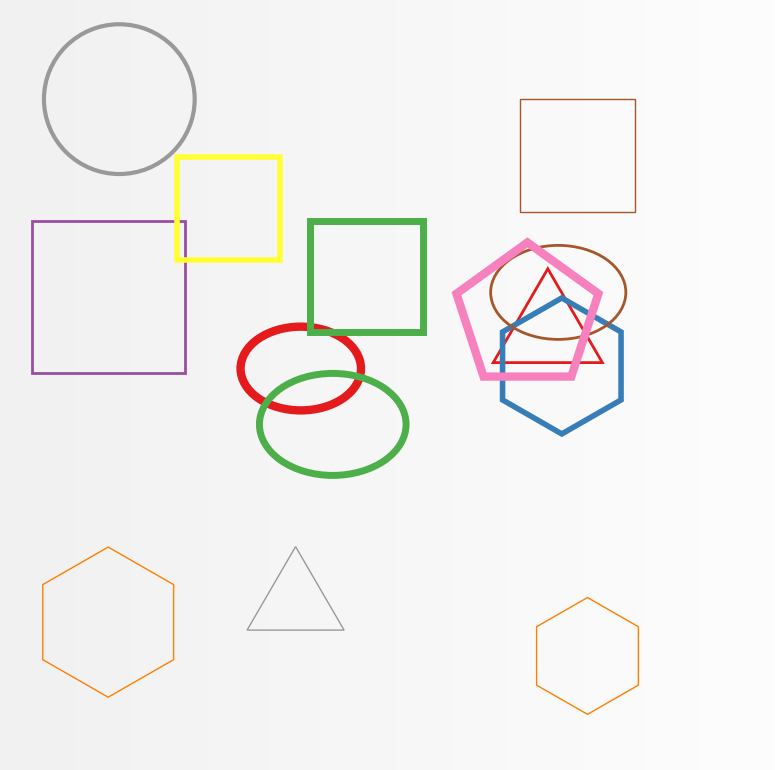[{"shape": "oval", "thickness": 3, "radius": 0.39, "center": [0.388, 0.521]}, {"shape": "triangle", "thickness": 1, "radius": 0.41, "center": [0.707, 0.57]}, {"shape": "hexagon", "thickness": 2, "radius": 0.44, "center": [0.725, 0.525]}, {"shape": "square", "thickness": 2.5, "radius": 0.36, "center": [0.473, 0.641]}, {"shape": "oval", "thickness": 2.5, "radius": 0.47, "center": [0.429, 0.449]}, {"shape": "square", "thickness": 1, "radius": 0.49, "center": [0.141, 0.615]}, {"shape": "hexagon", "thickness": 0.5, "radius": 0.49, "center": [0.14, 0.192]}, {"shape": "hexagon", "thickness": 0.5, "radius": 0.38, "center": [0.758, 0.148]}, {"shape": "square", "thickness": 2, "radius": 0.33, "center": [0.295, 0.729]}, {"shape": "square", "thickness": 0.5, "radius": 0.37, "center": [0.745, 0.798]}, {"shape": "oval", "thickness": 1, "radius": 0.44, "center": [0.72, 0.62]}, {"shape": "pentagon", "thickness": 3, "radius": 0.48, "center": [0.681, 0.589]}, {"shape": "circle", "thickness": 1.5, "radius": 0.49, "center": [0.154, 0.871]}, {"shape": "triangle", "thickness": 0.5, "radius": 0.36, "center": [0.381, 0.218]}]